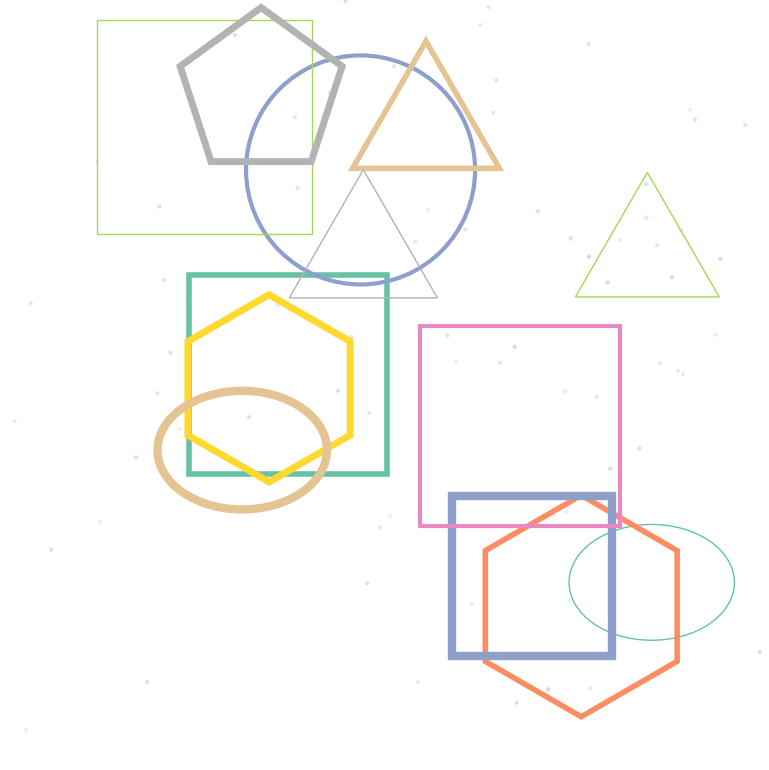[{"shape": "square", "thickness": 2, "radius": 0.64, "center": [0.374, 0.514]}, {"shape": "oval", "thickness": 0.5, "radius": 0.54, "center": [0.846, 0.244]}, {"shape": "hexagon", "thickness": 2, "radius": 0.72, "center": [0.755, 0.213]}, {"shape": "circle", "thickness": 1.5, "radius": 0.74, "center": [0.468, 0.779]}, {"shape": "square", "thickness": 3, "radius": 0.52, "center": [0.691, 0.252]}, {"shape": "square", "thickness": 1.5, "radius": 0.65, "center": [0.675, 0.446]}, {"shape": "triangle", "thickness": 0.5, "radius": 0.54, "center": [0.841, 0.668]}, {"shape": "square", "thickness": 0.5, "radius": 0.7, "center": [0.266, 0.835]}, {"shape": "hexagon", "thickness": 2.5, "radius": 0.61, "center": [0.349, 0.496]}, {"shape": "oval", "thickness": 3, "radius": 0.55, "center": [0.315, 0.415]}, {"shape": "triangle", "thickness": 2, "radius": 0.55, "center": [0.553, 0.836]}, {"shape": "triangle", "thickness": 0.5, "radius": 0.56, "center": [0.472, 0.669]}, {"shape": "pentagon", "thickness": 2.5, "radius": 0.55, "center": [0.339, 0.88]}]